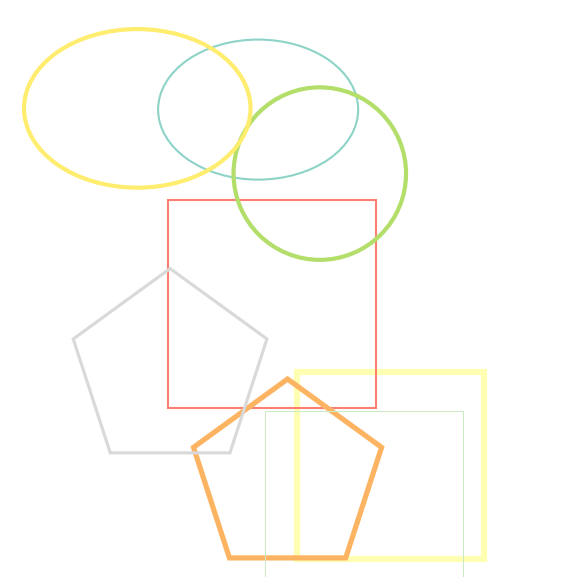[{"shape": "oval", "thickness": 1, "radius": 0.87, "center": [0.447, 0.809]}, {"shape": "square", "thickness": 3, "radius": 0.81, "center": [0.677, 0.194]}, {"shape": "square", "thickness": 1, "radius": 0.9, "center": [0.472, 0.472]}, {"shape": "pentagon", "thickness": 2.5, "radius": 0.86, "center": [0.498, 0.172]}, {"shape": "circle", "thickness": 2, "radius": 0.75, "center": [0.554, 0.699]}, {"shape": "pentagon", "thickness": 1.5, "radius": 0.88, "center": [0.295, 0.358]}, {"shape": "square", "thickness": 0.5, "radius": 0.86, "center": [0.63, 0.117]}, {"shape": "oval", "thickness": 2, "radius": 0.98, "center": [0.238, 0.811]}]